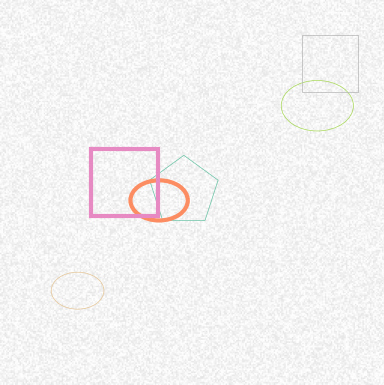[{"shape": "pentagon", "thickness": 0.5, "radius": 0.47, "center": [0.478, 0.503]}, {"shape": "oval", "thickness": 3, "radius": 0.37, "center": [0.413, 0.48]}, {"shape": "square", "thickness": 3, "radius": 0.44, "center": [0.323, 0.525]}, {"shape": "oval", "thickness": 0.5, "radius": 0.47, "center": [0.824, 0.725]}, {"shape": "oval", "thickness": 0.5, "radius": 0.34, "center": [0.201, 0.245]}, {"shape": "square", "thickness": 0.5, "radius": 0.37, "center": [0.858, 0.835]}]